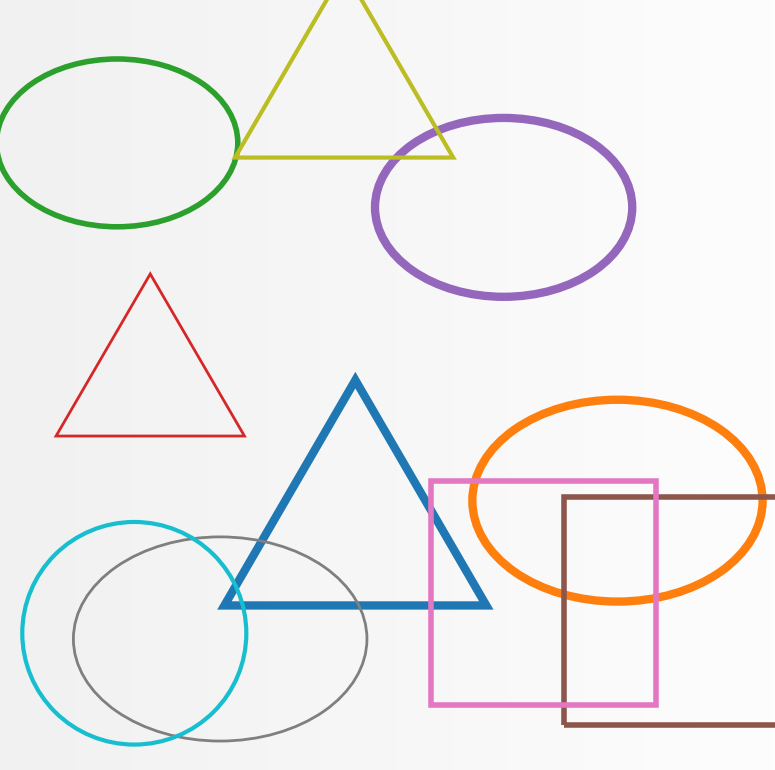[{"shape": "triangle", "thickness": 3, "radius": 0.98, "center": [0.459, 0.311]}, {"shape": "oval", "thickness": 3, "radius": 0.94, "center": [0.797, 0.35]}, {"shape": "oval", "thickness": 2, "radius": 0.78, "center": [0.151, 0.814]}, {"shape": "triangle", "thickness": 1, "radius": 0.7, "center": [0.194, 0.504]}, {"shape": "oval", "thickness": 3, "radius": 0.83, "center": [0.65, 0.731]}, {"shape": "square", "thickness": 2, "radius": 0.74, "center": [0.876, 0.207]}, {"shape": "square", "thickness": 2, "radius": 0.72, "center": [0.701, 0.23]}, {"shape": "oval", "thickness": 1, "radius": 0.95, "center": [0.284, 0.17]}, {"shape": "triangle", "thickness": 1.5, "radius": 0.81, "center": [0.444, 0.877]}, {"shape": "circle", "thickness": 1.5, "radius": 0.72, "center": [0.173, 0.178]}]